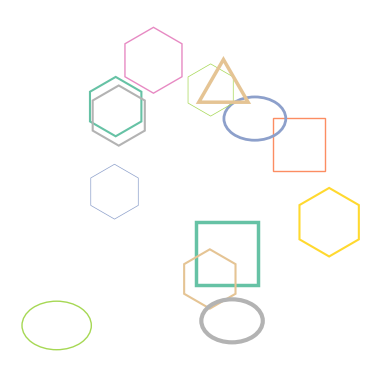[{"shape": "hexagon", "thickness": 1.5, "radius": 0.39, "center": [0.3, 0.723]}, {"shape": "square", "thickness": 2.5, "radius": 0.41, "center": [0.59, 0.342]}, {"shape": "square", "thickness": 1, "radius": 0.34, "center": [0.777, 0.625]}, {"shape": "hexagon", "thickness": 0.5, "radius": 0.36, "center": [0.297, 0.502]}, {"shape": "oval", "thickness": 2, "radius": 0.4, "center": [0.662, 0.692]}, {"shape": "hexagon", "thickness": 1, "radius": 0.43, "center": [0.399, 0.843]}, {"shape": "hexagon", "thickness": 0.5, "radius": 0.34, "center": [0.547, 0.766]}, {"shape": "oval", "thickness": 1, "radius": 0.45, "center": [0.147, 0.155]}, {"shape": "hexagon", "thickness": 1.5, "radius": 0.45, "center": [0.855, 0.423]}, {"shape": "triangle", "thickness": 2.5, "radius": 0.37, "center": [0.58, 0.772]}, {"shape": "hexagon", "thickness": 1.5, "radius": 0.39, "center": [0.545, 0.275]}, {"shape": "hexagon", "thickness": 1.5, "radius": 0.39, "center": [0.308, 0.7]}, {"shape": "oval", "thickness": 3, "radius": 0.4, "center": [0.603, 0.167]}]